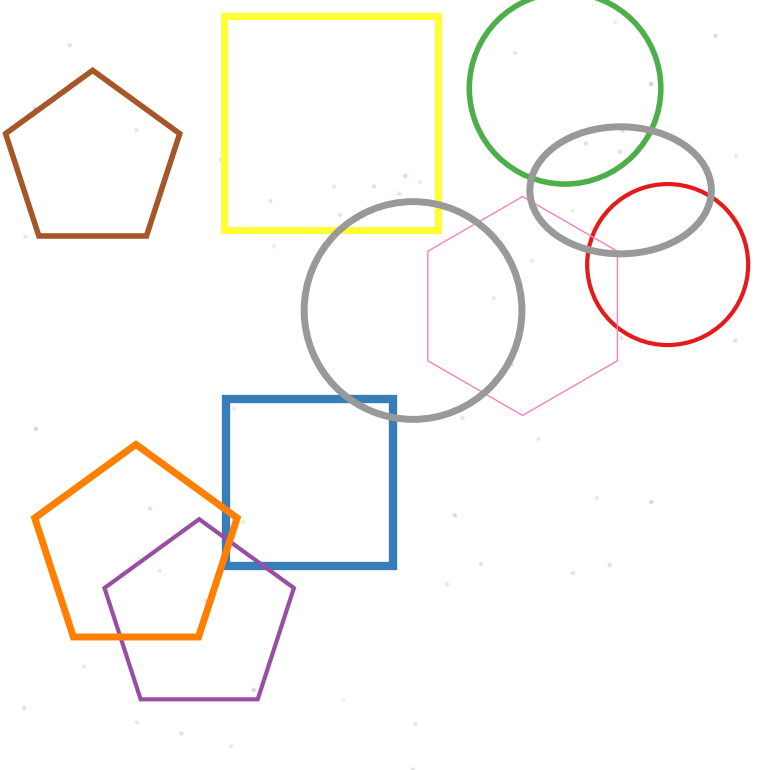[{"shape": "circle", "thickness": 1.5, "radius": 0.52, "center": [0.867, 0.656]}, {"shape": "square", "thickness": 3, "radius": 0.54, "center": [0.402, 0.373]}, {"shape": "circle", "thickness": 2, "radius": 0.62, "center": [0.734, 0.885]}, {"shape": "pentagon", "thickness": 1.5, "radius": 0.65, "center": [0.259, 0.196]}, {"shape": "pentagon", "thickness": 2.5, "radius": 0.69, "center": [0.177, 0.285]}, {"shape": "square", "thickness": 2.5, "radius": 0.69, "center": [0.43, 0.84]}, {"shape": "pentagon", "thickness": 2, "radius": 0.59, "center": [0.12, 0.79]}, {"shape": "hexagon", "thickness": 0.5, "radius": 0.71, "center": [0.679, 0.603]}, {"shape": "oval", "thickness": 2.5, "radius": 0.59, "center": [0.806, 0.753]}, {"shape": "circle", "thickness": 2.5, "radius": 0.71, "center": [0.536, 0.597]}]